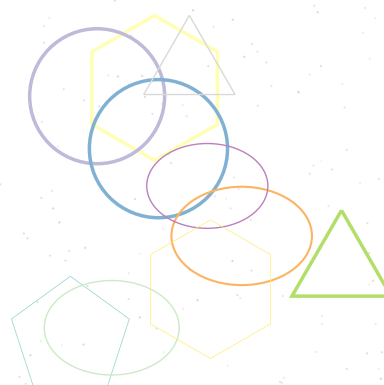[{"shape": "pentagon", "thickness": 0.5, "radius": 0.8, "center": [0.183, 0.122]}, {"shape": "hexagon", "thickness": 2.5, "radius": 0.94, "center": [0.402, 0.771]}, {"shape": "circle", "thickness": 2.5, "radius": 0.88, "center": [0.252, 0.75]}, {"shape": "circle", "thickness": 2.5, "radius": 0.9, "center": [0.412, 0.614]}, {"shape": "oval", "thickness": 1.5, "radius": 0.91, "center": [0.628, 0.387]}, {"shape": "triangle", "thickness": 2.5, "radius": 0.74, "center": [0.887, 0.305]}, {"shape": "triangle", "thickness": 1, "radius": 0.68, "center": [0.492, 0.823]}, {"shape": "oval", "thickness": 1, "radius": 0.79, "center": [0.538, 0.517]}, {"shape": "oval", "thickness": 1, "radius": 0.88, "center": [0.29, 0.149]}, {"shape": "hexagon", "thickness": 0.5, "radius": 0.9, "center": [0.547, 0.249]}]